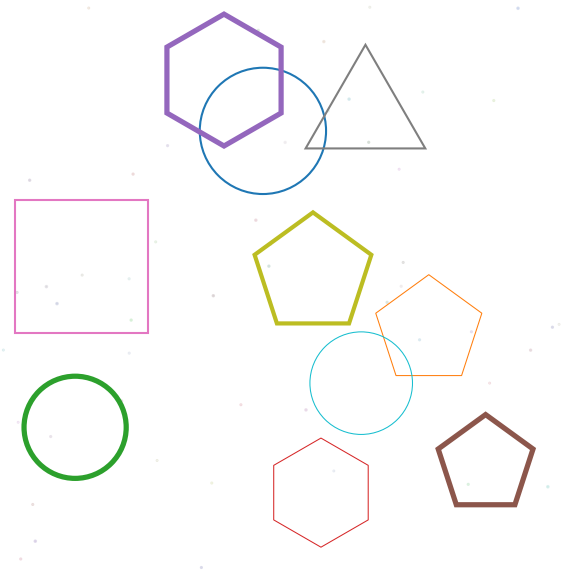[{"shape": "circle", "thickness": 1, "radius": 0.55, "center": [0.455, 0.772]}, {"shape": "pentagon", "thickness": 0.5, "radius": 0.48, "center": [0.742, 0.427]}, {"shape": "circle", "thickness": 2.5, "radius": 0.44, "center": [0.13, 0.259]}, {"shape": "hexagon", "thickness": 0.5, "radius": 0.47, "center": [0.556, 0.146]}, {"shape": "hexagon", "thickness": 2.5, "radius": 0.57, "center": [0.388, 0.86]}, {"shape": "pentagon", "thickness": 2.5, "radius": 0.43, "center": [0.841, 0.195]}, {"shape": "square", "thickness": 1, "radius": 0.58, "center": [0.141, 0.538]}, {"shape": "triangle", "thickness": 1, "radius": 0.6, "center": [0.633, 0.802]}, {"shape": "pentagon", "thickness": 2, "radius": 0.53, "center": [0.542, 0.525]}, {"shape": "circle", "thickness": 0.5, "radius": 0.44, "center": [0.625, 0.336]}]